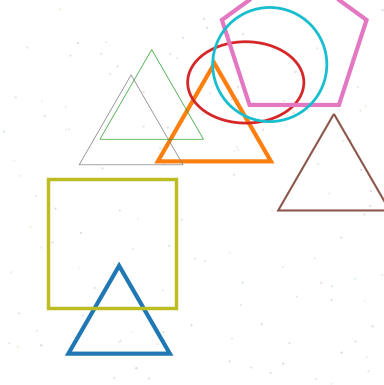[{"shape": "triangle", "thickness": 3, "radius": 0.76, "center": [0.309, 0.158]}, {"shape": "triangle", "thickness": 3, "radius": 0.85, "center": [0.557, 0.666]}, {"shape": "triangle", "thickness": 0.5, "radius": 0.78, "center": [0.394, 0.716]}, {"shape": "oval", "thickness": 2, "radius": 0.75, "center": [0.638, 0.786]}, {"shape": "triangle", "thickness": 1.5, "radius": 0.84, "center": [0.867, 0.537]}, {"shape": "pentagon", "thickness": 3, "radius": 0.99, "center": [0.764, 0.887]}, {"shape": "triangle", "thickness": 0.5, "radius": 0.78, "center": [0.34, 0.65]}, {"shape": "square", "thickness": 2.5, "radius": 0.83, "center": [0.291, 0.367]}, {"shape": "circle", "thickness": 2, "radius": 0.74, "center": [0.701, 0.832]}]